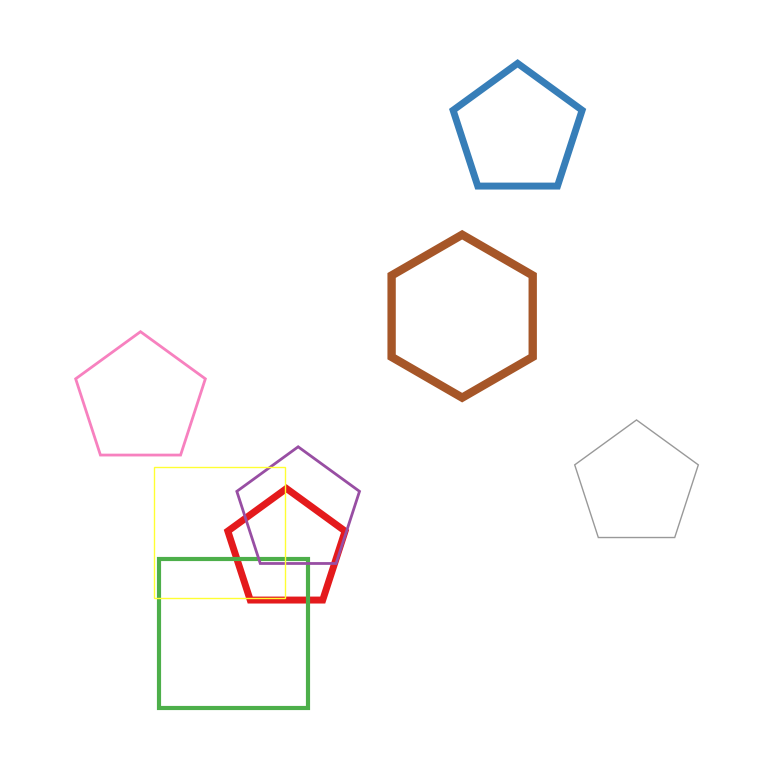[{"shape": "pentagon", "thickness": 2.5, "radius": 0.4, "center": [0.372, 0.285]}, {"shape": "pentagon", "thickness": 2.5, "radius": 0.44, "center": [0.672, 0.83]}, {"shape": "square", "thickness": 1.5, "radius": 0.48, "center": [0.303, 0.177]}, {"shape": "pentagon", "thickness": 1, "radius": 0.42, "center": [0.387, 0.336]}, {"shape": "square", "thickness": 0.5, "radius": 0.43, "center": [0.285, 0.309]}, {"shape": "hexagon", "thickness": 3, "radius": 0.53, "center": [0.6, 0.589]}, {"shape": "pentagon", "thickness": 1, "radius": 0.44, "center": [0.182, 0.481]}, {"shape": "pentagon", "thickness": 0.5, "radius": 0.42, "center": [0.827, 0.37]}]